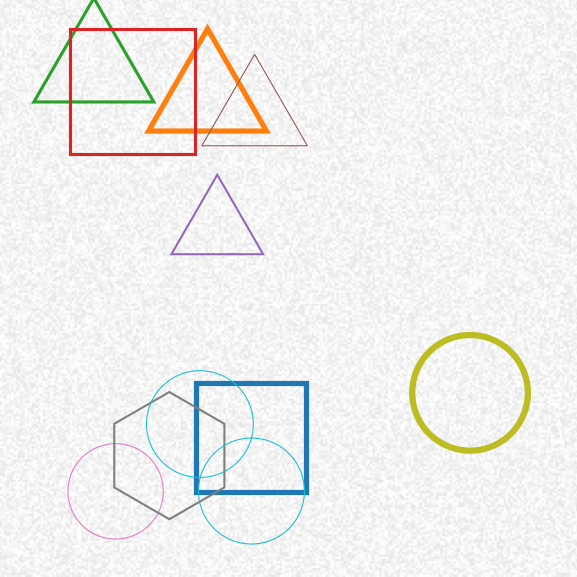[{"shape": "square", "thickness": 2.5, "radius": 0.47, "center": [0.434, 0.241]}, {"shape": "triangle", "thickness": 2.5, "radius": 0.59, "center": [0.359, 0.831]}, {"shape": "triangle", "thickness": 1.5, "radius": 0.6, "center": [0.163, 0.883]}, {"shape": "square", "thickness": 1.5, "radius": 0.54, "center": [0.229, 0.841]}, {"shape": "triangle", "thickness": 1, "radius": 0.46, "center": [0.376, 0.605]}, {"shape": "triangle", "thickness": 0.5, "radius": 0.53, "center": [0.441, 0.799]}, {"shape": "circle", "thickness": 0.5, "radius": 0.41, "center": [0.2, 0.148]}, {"shape": "hexagon", "thickness": 1, "radius": 0.55, "center": [0.293, 0.21]}, {"shape": "circle", "thickness": 3, "radius": 0.5, "center": [0.814, 0.319]}, {"shape": "circle", "thickness": 0.5, "radius": 0.46, "center": [0.346, 0.265]}, {"shape": "circle", "thickness": 0.5, "radius": 0.46, "center": [0.435, 0.149]}]